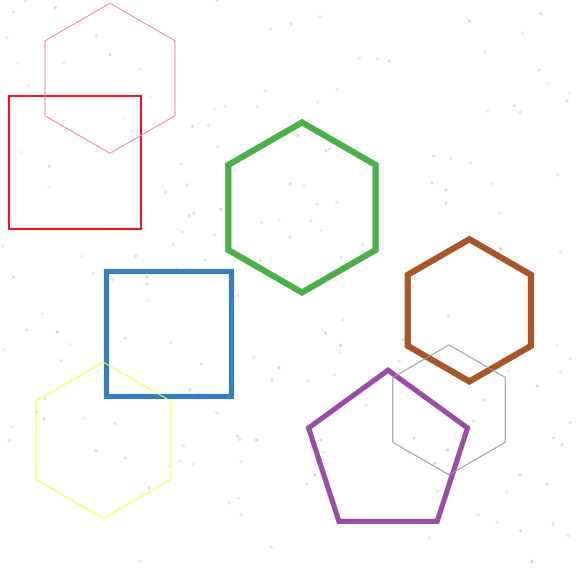[{"shape": "square", "thickness": 1, "radius": 0.57, "center": [0.13, 0.718]}, {"shape": "square", "thickness": 2.5, "radius": 0.54, "center": [0.291, 0.422]}, {"shape": "hexagon", "thickness": 3, "radius": 0.74, "center": [0.523, 0.64]}, {"shape": "pentagon", "thickness": 2.5, "radius": 0.72, "center": [0.672, 0.213]}, {"shape": "hexagon", "thickness": 0.5, "radius": 0.68, "center": [0.179, 0.237]}, {"shape": "hexagon", "thickness": 3, "radius": 0.62, "center": [0.813, 0.462]}, {"shape": "hexagon", "thickness": 0.5, "radius": 0.65, "center": [0.19, 0.864]}, {"shape": "hexagon", "thickness": 0.5, "radius": 0.56, "center": [0.778, 0.289]}]